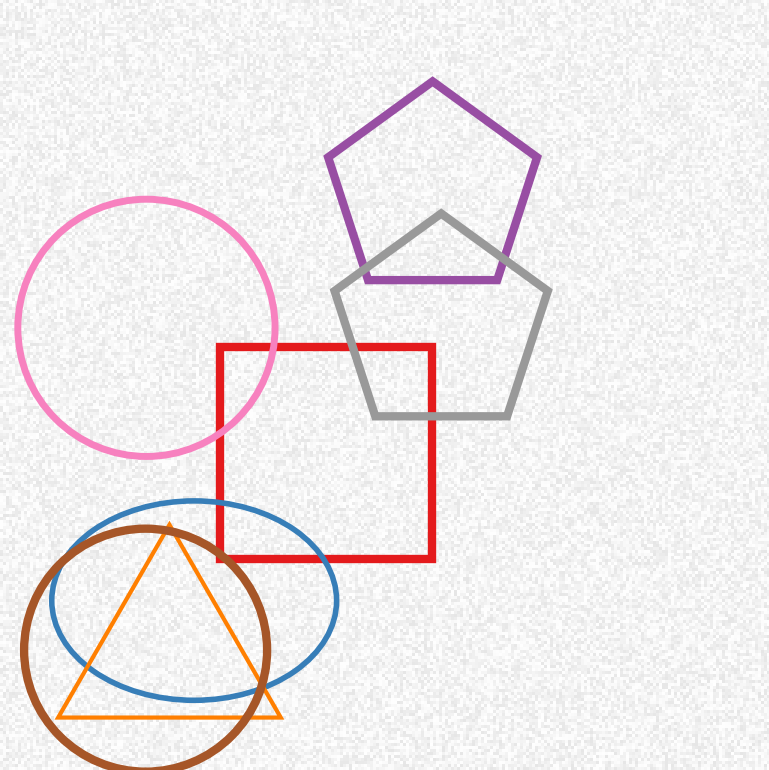[{"shape": "square", "thickness": 3, "radius": 0.69, "center": [0.423, 0.412]}, {"shape": "oval", "thickness": 2, "radius": 0.92, "center": [0.252, 0.22]}, {"shape": "pentagon", "thickness": 3, "radius": 0.71, "center": [0.562, 0.752]}, {"shape": "triangle", "thickness": 1.5, "radius": 0.83, "center": [0.22, 0.152]}, {"shape": "circle", "thickness": 3, "radius": 0.79, "center": [0.189, 0.156]}, {"shape": "circle", "thickness": 2.5, "radius": 0.84, "center": [0.19, 0.574]}, {"shape": "pentagon", "thickness": 3, "radius": 0.73, "center": [0.573, 0.577]}]